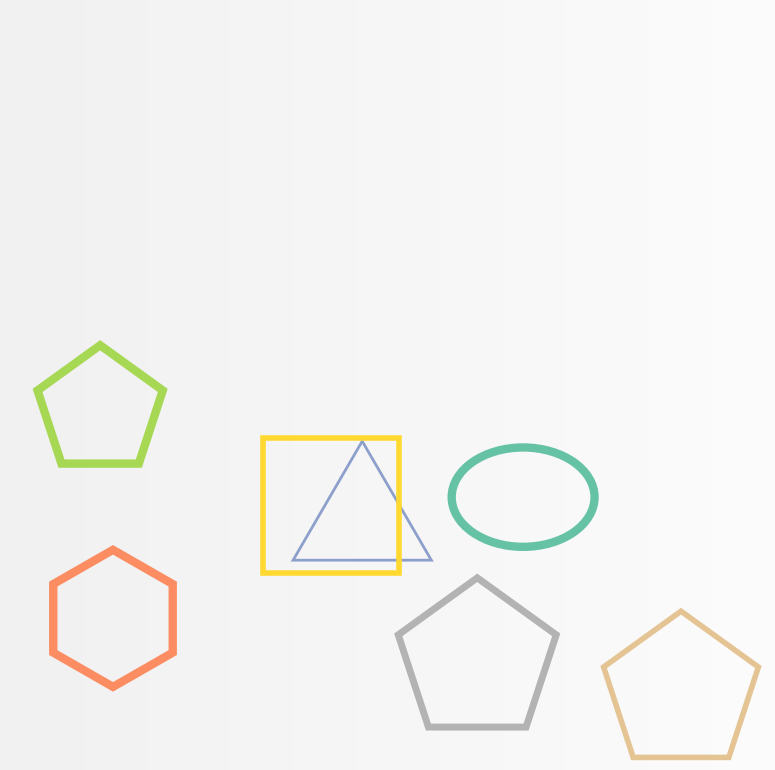[{"shape": "oval", "thickness": 3, "radius": 0.46, "center": [0.675, 0.354]}, {"shape": "hexagon", "thickness": 3, "radius": 0.44, "center": [0.146, 0.197]}, {"shape": "triangle", "thickness": 1, "radius": 0.51, "center": [0.467, 0.324]}, {"shape": "pentagon", "thickness": 3, "radius": 0.42, "center": [0.129, 0.467]}, {"shape": "square", "thickness": 2, "radius": 0.44, "center": [0.427, 0.343]}, {"shape": "pentagon", "thickness": 2, "radius": 0.52, "center": [0.879, 0.101]}, {"shape": "pentagon", "thickness": 2.5, "radius": 0.54, "center": [0.616, 0.142]}]